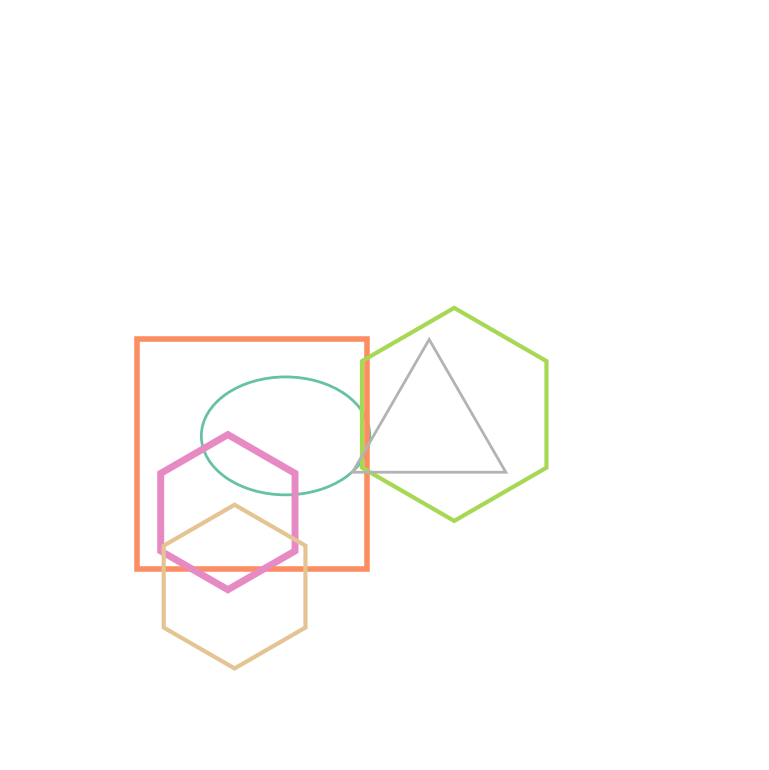[{"shape": "oval", "thickness": 1, "radius": 0.55, "center": [0.371, 0.434]}, {"shape": "square", "thickness": 2, "radius": 0.75, "center": [0.327, 0.41]}, {"shape": "hexagon", "thickness": 2.5, "radius": 0.5, "center": [0.296, 0.335]}, {"shape": "hexagon", "thickness": 1.5, "radius": 0.69, "center": [0.59, 0.462]}, {"shape": "hexagon", "thickness": 1.5, "radius": 0.53, "center": [0.305, 0.238]}, {"shape": "triangle", "thickness": 1, "radius": 0.57, "center": [0.557, 0.444]}]